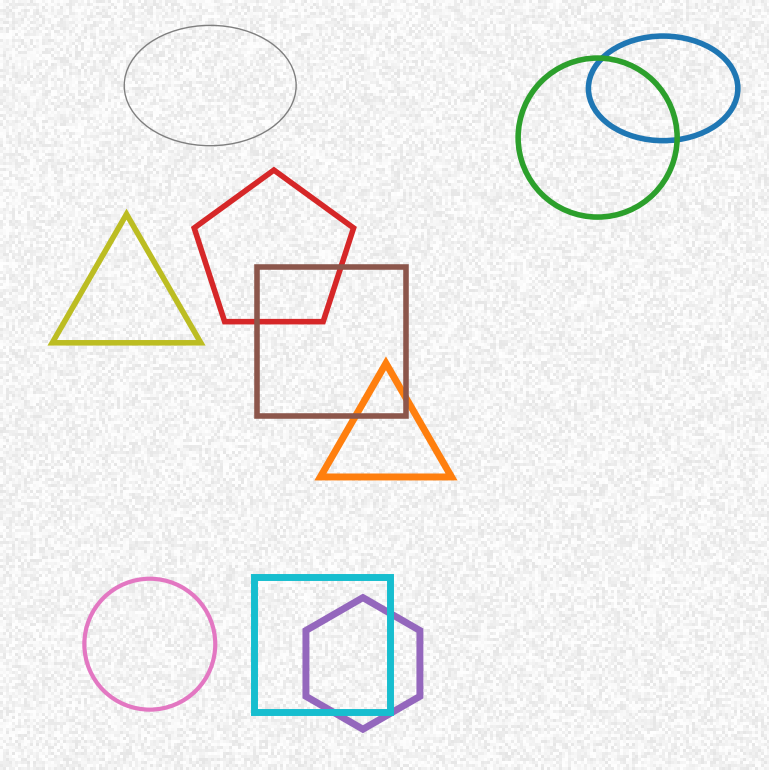[{"shape": "oval", "thickness": 2, "radius": 0.49, "center": [0.861, 0.885]}, {"shape": "triangle", "thickness": 2.5, "radius": 0.49, "center": [0.501, 0.43]}, {"shape": "circle", "thickness": 2, "radius": 0.52, "center": [0.776, 0.821]}, {"shape": "pentagon", "thickness": 2, "radius": 0.54, "center": [0.356, 0.67]}, {"shape": "hexagon", "thickness": 2.5, "radius": 0.43, "center": [0.471, 0.138]}, {"shape": "square", "thickness": 2, "radius": 0.48, "center": [0.431, 0.557]}, {"shape": "circle", "thickness": 1.5, "radius": 0.43, "center": [0.195, 0.163]}, {"shape": "oval", "thickness": 0.5, "radius": 0.56, "center": [0.273, 0.889]}, {"shape": "triangle", "thickness": 2, "radius": 0.56, "center": [0.164, 0.61]}, {"shape": "square", "thickness": 2.5, "radius": 0.44, "center": [0.418, 0.163]}]